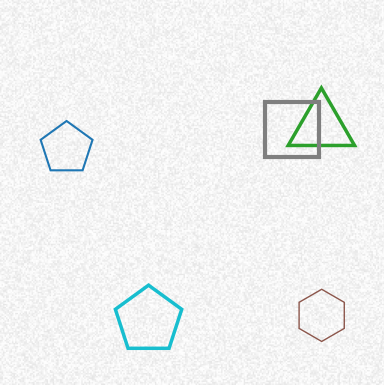[{"shape": "pentagon", "thickness": 1.5, "radius": 0.35, "center": [0.173, 0.615]}, {"shape": "triangle", "thickness": 2.5, "radius": 0.5, "center": [0.835, 0.672]}, {"shape": "hexagon", "thickness": 1, "radius": 0.34, "center": [0.836, 0.181]}, {"shape": "square", "thickness": 3, "radius": 0.35, "center": [0.758, 0.663]}, {"shape": "pentagon", "thickness": 2.5, "radius": 0.45, "center": [0.386, 0.169]}]